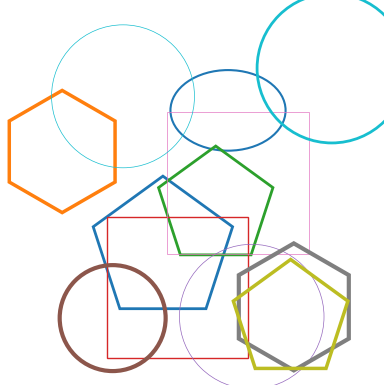[{"shape": "pentagon", "thickness": 2, "radius": 0.95, "center": [0.423, 0.352]}, {"shape": "oval", "thickness": 1.5, "radius": 0.75, "center": [0.592, 0.713]}, {"shape": "hexagon", "thickness": 2.5, "radius": 0.79, "center": [0.161, 0.606]}, {"shape": "pentagon", "thickness": 2, "radius": 0.78, "center": [0.56, 0.464]}, {"shape": "square", "thickness": 1, "radius": 0.91, "center": [0.461, 0.252]}, {"shape": "circle", "thickness": 0.5, "radius": 0.94, "center": [0.654, 0.178]}, {"shape": "circle", "thickness": 3, "radius": 0.69, "center": [0.293, 0.174]}, {"shape": "square", "thickness": 0.5, "radius": 0.92, "center": [0.618, 0.525]}, {"shape": "hexagon", "thickness": 3, "radius": 0.82, "center": [0.763, 0.203]}, {"shape": "pentagon", "thickness": 2.5, "radius": 0.78, "center": [0.755, 0.17]}, {"shape": "circle", "thickness": 2, "radius": 0.97, "center": [0.862, 0.823]}, {"shape": "circle", "thickness": 0.5, "radius": 0.93, "center": [0.32, 0.75]}]